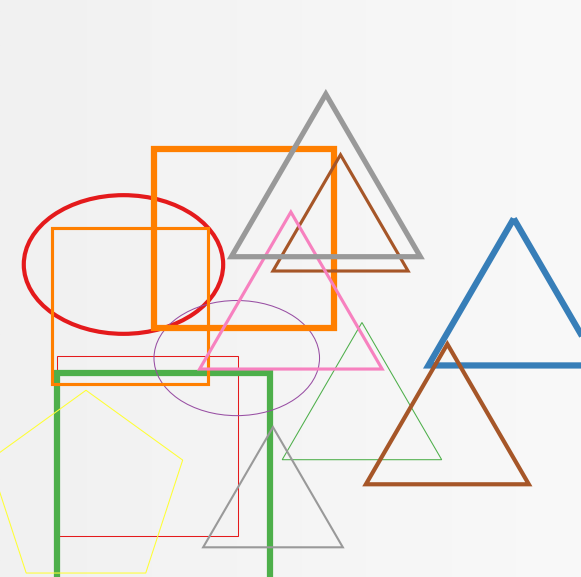[{"shape": "square", "thickness": 0.5, "radius": 0.78, "center": [0.254, 0.227]}, {"shape": "oval", "thickness": 2, "radius": 0.86, "center": [0.212, 0.541]}, {"shape": "triangle", "thickness": 3, "radius": 0.85, "center": [0.884, 0.451]}, {"shape": "square", "thickness": 3, "radius": 0.92, "center": [0.282, 0.17]}, {"shape": "triangle", "thickness": 0.5, "radius": 0.79, "center": [0.623, 0.282]}, {"shape": "oval", "thickness": 0.5, "radius": 0.71, "center": [0.407, 0.379]}, {"shape": "square", "thickness": 3, "radius": 0.78, "center": [0.419, 0.587]}, {"shape": "square", "thickness": 1.5, "radius": 0.67, "center": [0.224, 0.469]}, {"shape": "pentagon", "thickness": 0.5, "radius": 0.87, "center": [0.148, 0.148]}, {"shape": "triangle", "thickness": 2, "radius": 0.81, "center": [0.77, 0.241]}, {"shape": "triangle", "thickness": 1.5, "radius": 0.67, "center": [0.586, 0.597]}, {"shape": "triangle", "thickness": 1.5, "radius": 0.91, "center": [0.5, 0.451]}, {"shape": "triangle", "thickness": 1, "radius": 0.69, "center": [0.47, 0.121]}, {"shape": "triangle", "thickness": 2.5, "radius": 0.94, "center": [0.561, 0.648]}]